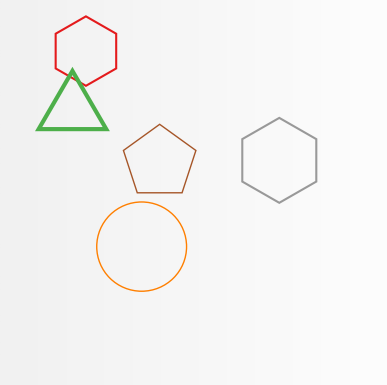[{"shape": "hexagon", "thickness": 1.5, "radius": 0.45, "center": [0.222, 0.867]}, {"shape": "triangle", "thickness": 3, "radius": 0.5, "center": [0.187, 0.715]}, {"shape": "circle", "thickness": 1, "radius": 0.58, "center": [0.366, 0.359]}, {"shape": "pentagon", "thickness": 1, "radius": 0.49, "center": [0.412, 0.579]}, {"shape": "hexagon", "thickness": 1.5, "radius": 0.55, "center": [0.721, 0.584]}]